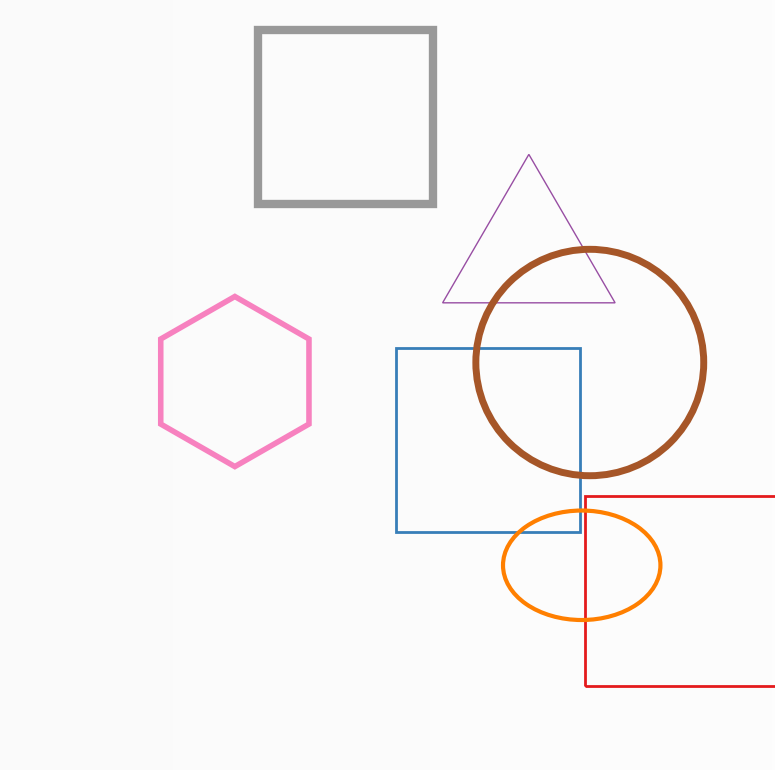[{"shape": "square", "thickness": 1, "radius": 0.62, "center": [0.878, 0.232]}, {"shape": "square", "thickness": 1, "radius": 0.6, "center": [0.63, 0.429]}, {"shape": "triangle", "thickness": 0.5, "radius": 0.64, "center": [0.682, 0.671]}, {"shape": "oval", "thickness": 1.5, "radius": 0.51, "center": [0.751, 0.266]}, {"shape": "circle", "thickness": 2.5, "radius": 0.74, "center": [0.761, 0.529]}, {"shape": "hexagon", "thickness": 2, "radius": 0.55, "center": [0.303, 0.504]}, {"shape": "square", "thickness": 3, "radius": 0.57, "center": [0.445, 0.848]}]